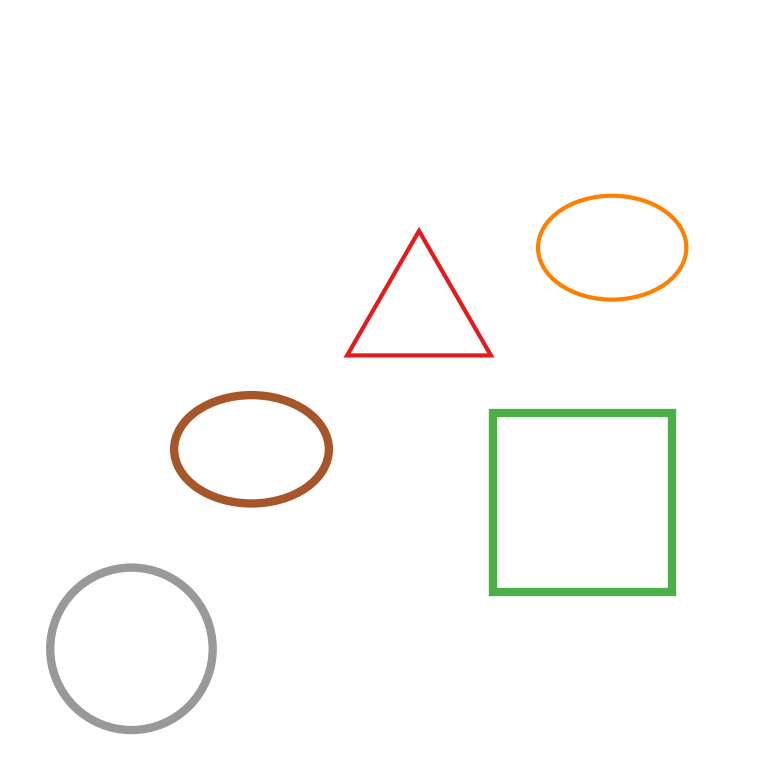[{"shape": "triangle", "thickness": 1.5, "radius": 0.54, "center": [0.544, 0.592]}, {"shape": "square", "thickness": 3, "radius": 0.58, "center": [0.757, 0.347]}, {"shape": "oval", "thickness": 1.5, "radius": 0.48, "center": [0.795, 0.678]}, {"shape": "oval", "thickness": 3, "radius": 0.5, "center": [0.327, 0.416]}, {"shape": "circle", "thickness": 3, "radius": 0.53, "center": [0.171, 0.157]}]